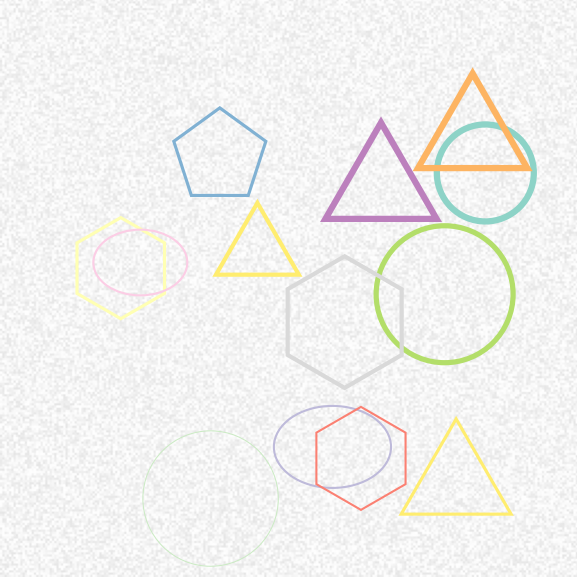[{"shape": "circle", "thickness": 3, "radius": 0.42, "center": [0.84, 0.7]}, {"shape": "hexagon", "thickness": 1.5, "radius": 0.44, "center": [0.209, 0.535]}, {"shape": "oval", "thickness": 1, "radius": 0.51, "center": [0.576, 0.225]}, {"shape": "hexagon", "thickness": 1, "radius": 0.45, "center": [0.625, 0.205]}, {"shape": "pentagon", "thickness": 1.5, "radius": 0.42, "center": [0.381, 0.729]}, {"shape": "triangle", "thickness": 3, "radius": 0.55, "center": [0.818, 0.763]}, {"shape": "circle", "thickness": 2.5, "radius": 0.59, "center": [0.77, 0.49]}, {"shape": "oval", "thickness": 1, "radius": 0.41, "center": [0.243, 0.545]}, {"shape": "hexagon", "thickness": 2, "radius": 0.57, "center": [0.597, 0.441]}, {"shape": "triangle", "thickness": 3, "radius": 0.56, "center": [0.66, 0.676]}, {"shape": "circle", "thickness": 0.5, "radius": 0.59, "center": [0.365, 0.136]}, {"shape": "triangle", "thickness": 1.5, "radius": 0.55, "center": [0.79, 0.164]}, {"shape": "triangle", "thickness": 2, "radius": 0.41, "center": [0.446, 0.565]}]